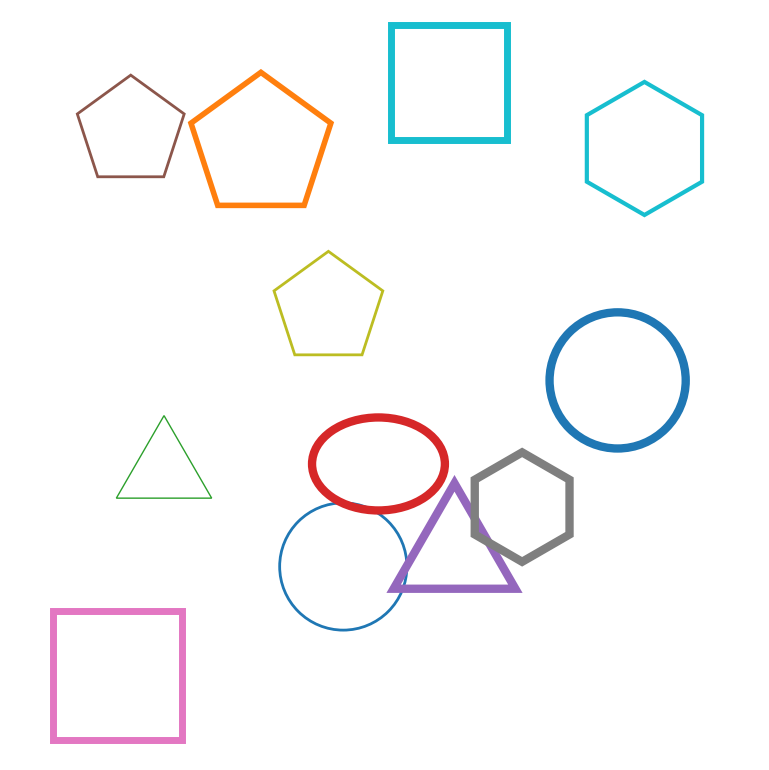[{"shape": "circle", "thickness": 3, "radius": 0.44, "center": [0.802, 0.506]}, {"shape": "circle", "thickness": 1, "radius": 0.41, "center": [0.446, 0.264]}, {"shape": "pentagon", "thickness": 2, "radius": 0.48, "center": [0.339, 0.811]}, {"shape": "triangle", "thickness": 0.5, "radius": 0.36, "center": [0.213, 0.389]}, {"shape": "oval", "thickness": 3, "radius": 0.43, "center": [0.492, 0.397]}, {"shape": "triangle", "thickness": 3, "radius": 0.46, "center": [0.59, 0.281]}, {"shape": "pentagon", "thickness": 1, "radius": 0.36, "center": [0.17, 0.829]}, {"shape": "square", "thickness": 2.5, "radius": 0.42, "center": [0.153, 0.122]}, {"shape": "hexagon", "thickness": 3, "radius": 0.36, "center": [0.678, 0.341]}, {"shape": "pentagon", "thickness": 1, "radius": 0.37, "center": [0.427, 0.599]}, {"shape": "square", "thickness": 2.5, "radius": 0.37, "center": [0.583, 0.892]}, {"shape": "hexagon", "thickness": 1.5, "radius": 0.43, "center": [0.837, 0.807]}]